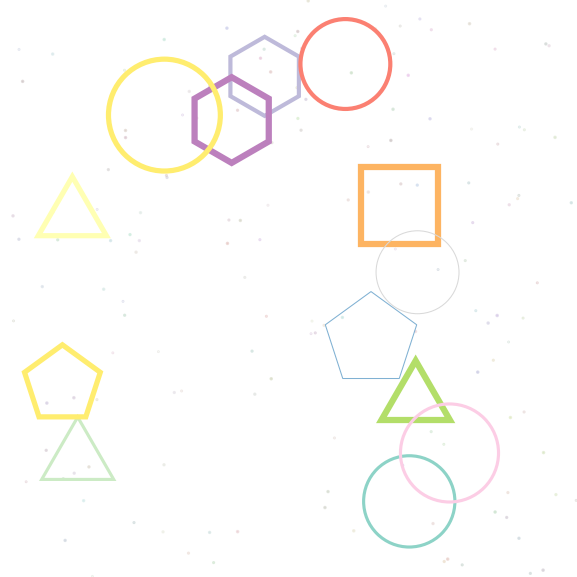[{"shape": "circle", "thickness": 1.5, "radius": 0.4, "center": [0.709, 0.131]}, {"shape": "triangle", "thickness": 2.5, "radius": 0.34, "center": [0.125, 0.625]}, {"shape": "hexagon", "thickness": 2, "radius": 0.34, "center": [0.458, 0.867]}, {"shape": "circle", "thickness": 2, "radius": 0.39, "center": [0.598, 0.888]}, {"shape": "pentagon", "thickness": 0.5, "radius": 0.42, "center": [0.642, 0.411]}, {"shape": "square", "thickness": 3, "radius": 0.33, "center": [0.691, 0.643]}, {"shape": "triangle", "thickness": 3, "radius": 0.34, "center": [0.72, 0.306]}, {"shape": "circle", "thickness": 1.5, "radius": 0.42, "center": [0.778, 0.215]}, {"shape": "circle", "thickness": 0.5, "radius": 0.36, "center": [0.723, 0.528]}, {"shape": "hexagon", "thickness": 3, "radius": 0.37, "center": [0.401, 0.791]}, {"shape": "triangle", "thickness": 1.5, "radius": 0.36, "center": [0.135, 0.205]}, {"shape": "circle", "thickness": 2.5, "radius": 0.48, "center": [0.285, 0.8]}, {"shape": "pentagon", "thickness": 2.5, "radius": 0.34, "center": [0.108, 0.333]}]